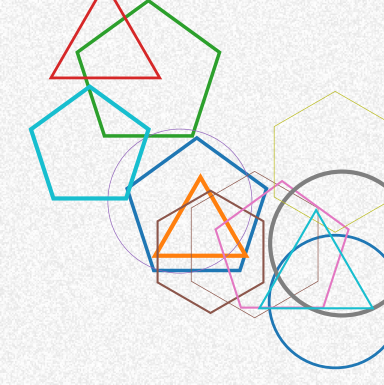[{"shape": "circle", "thickness": 2, "radius": 0.86, "center": [0.871, 0.217]}, {"shape": "pentagon", "thickness": 2.5, "radius": 0.95, "center": [0.511, 0.451]}, {"shape": "triangle", "thickness": 3, "radius": 0.68, "center": [0.521, 0.404]}, {"shape": "pentagon", "thickness": 2.5, "radius": 0.97, "center": [0.385, 0.804]}, {"shape": "triangle", "thickness": 2, "radius": 0.82, "center": [0.274, 0.879]}, {"shape": "circle", "thickness": 0.5, "radius": 0.94, "center": [0.467, 0.478]}, {"shape": "hexagon", "thickness": 0.5, "radius": 0.95, "center": [0.661, 0.365]}, {"shape": "hexagon", "thickness": 1.5, "radius": 0.79, "center": [0.547, 0.346]}, {"shape": "pentagon", "thickness": 1.5, "radius": 0.91, "center": [0.733, 0.348]}, {"shape": "circle", "thickness": 3, "radius": 0.93, "center": [0.889, 0.367]}, {"shape": "hexagon", "thickness": 0.5, "radius": 0.91, "center": [0.871, 0.58]}, {"shape": "triangle", "thickness": 1.5, "radius": 0.85, "center": [0.821, 0.284]}, {"shape": "pentagon", "thickness": 3, "radius": 0.8, "center": [0.233, 0.614]}]